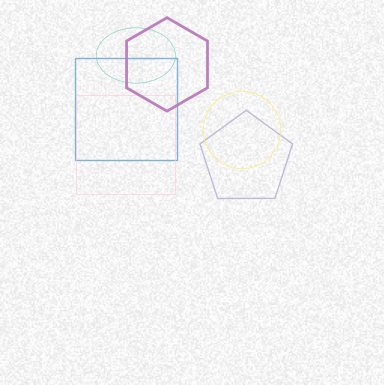[{"shape": "oval", "thickness": 0.5, "radius": 0.51, "center": [0.353, 0.856]}, {"shape": "pentagon", "thickness": 1, "radius": 0.63, "center": [0.64, 0.587]}, {"shape": "square", "thickness": 1, "radius": 0.66, "center": [0.328, 0.716]}, {"shape": "square", "thickness": 0.5, "radius": 0.64, "center": [0.326, 0.625]}, {"shape": "hexagon", "thickness": 2, "radius": 0.61, "center": [0.434, 0.833]}, {"shape": "circle", "thickness": 0.5, "radius": 0.5, "center": [0.629, 0.662]}]